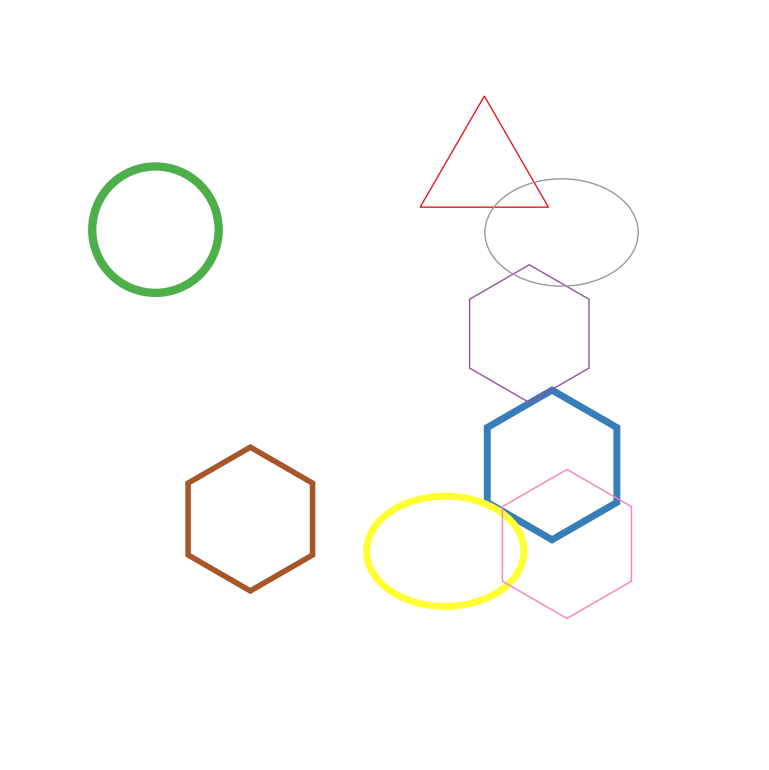[{"shape": "triangle", "thickness": 0.5, "radius": 0.48, "center": [0.629, 0.779]}, {"shape": "hexagon", "thickness": 2.5, "radius": 0.49, "center": [0.717, 0.396]}, {"shape": "circle", "thickness": 3, "radius": 0.41, "center": [0.202, 0.702]}, {"shape": "hexagon", "thickness": 0.5, "radius": 0.45, "center": [0.687, 0.567]}, {"shape": "oval", "thickness": 2.5, "radius": 0.51, "center": [0.578, 0.284]}, {"shape": "hexagon", "thickness": 2, "radius": 0.47, "center": [0.325, 0.326]}, {"shape": "hexagon", "thickness": 0.5, "radius": 0.48, "center": [0.736, 0.294]}, {"shape": "oval", "thickness": 0.5, "radius": 0.5, "center": [0.729, 0.698]}]